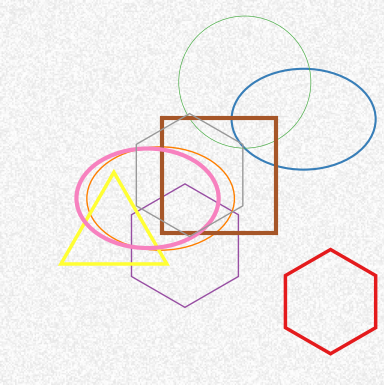[{"shape": "hexagon", "thickness": 2.5, "radius": 0.68, "center": [0.859, 0.217]}, {"shape": "oval", "thickness": 1.5, "radius": 0.94, "center": [0.789, 0.69]}, {"shape": "circle", "thickness": 0.5, "radius": 0.86, "center": [0.636, 0.787]}, {"shape": "hexagon", "thickness": 1, "radius": 0.8, "center": [0.48, 0.362]}, {"shape": "oval", "thickness": 1, "radius": 0.96, "center": [0.417, 0.484]}, {"shape": "triangle", "thickness": 2.5, "radius": 0.79, "center": [0.296, 0.394]}, {"shape": "square", "thickness": 3, "radius": 0.74, "center": [0.569, 0.545]}, {"shape": "oval", "thickness": 3, "radius": 0.92, "center": [0.383, 0.485]}, {"shape": "hexagon", "thickness": 1, "radius": 0.8, "center": [0.492, 0.545]}]